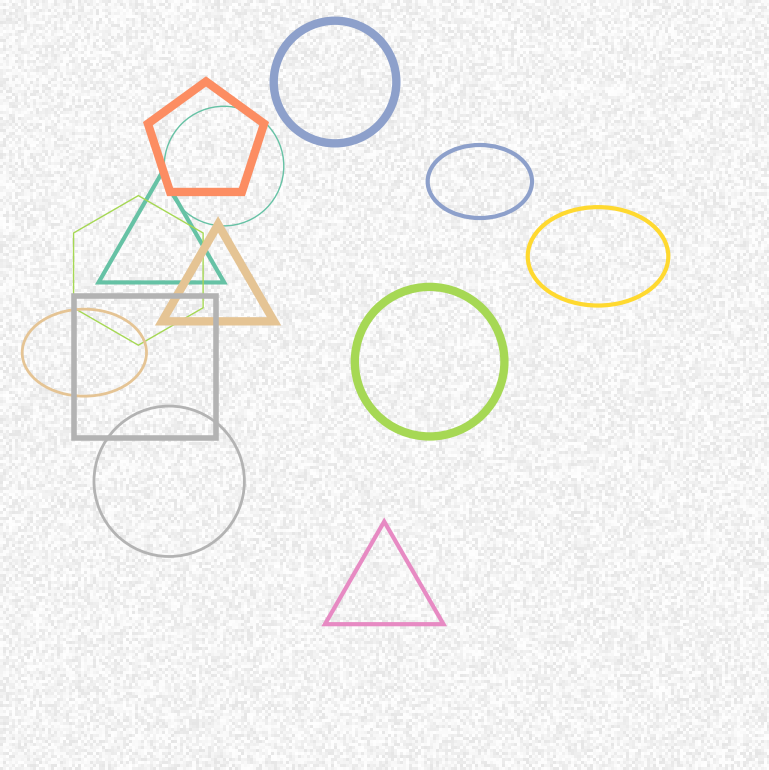[{"shape": "triangle", "thickness": 1.5, "radius": 0.47, "center": [0.21, 0.68]}, {"shape": "circle", "thickness": 0.5, "radius": 0.39, "center": [0.291, 0.784]}, {"shape": "pentagon", "thickness": 3, "radius": 0.4, "center": [0.268, 0.815]}, {"shape": "oval", "thickness": 1.5, "radius": 0.34, "center": [0.623, 0.764]}, {"shape": "circle", "thickness": 3, "radius": 0.4, "center": [0.435, 0.893]}, {"shape": "triangle", "thickness": 1.5, "radius": 0.44, "center": [0.499, 0.234]}, {"shape": "hexagon", "thickness": 0.5, "radius": 0.49, "center": [0.18, 0.649]}, {"shape": "circle", "thickness": 3, "radius": 0.49, "center": [0.558, 0.53]}, {"shape": "oval", "thickness": 1.5, "radius": 0.46, "center": [0.777, 0.667]}, {"shape": "triangle", "thickness": 3, "radius": 0.42, "center": [0.283, 0.625]}, {"shape": "oval", "thickness": 1, "radius": 0.4, "center": [0.11, 0.542]}, {"shape": "circle", "thickness": 1, "radius": 0.49, "center": [0.22, 0.375]}, {"shape": "square", "thickness": 2, "radius": 0.46, "center": [0.189, 0.523]}]